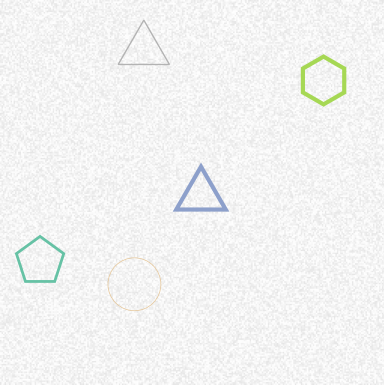[{"shape": "pentagon", "thickness": 2, "radius": 0.32, "center": [0.104, 0.321]}, {"shape": "triangle", "thickness": 3, "radius": 0.37, "center": [0.522, 0.493]}, {"shape": "hexagon", "thickness": 3, "radius": 0.31, "center": [0.84, 0.791]}, {"shape": "circle", "thickness": 0.5, "radius": 0.34, "center": [0.349, 0.262]}, {"shape": "triangle", "thickness": 1, "radius": 0.38, "center": [0.374, 0.871]}]